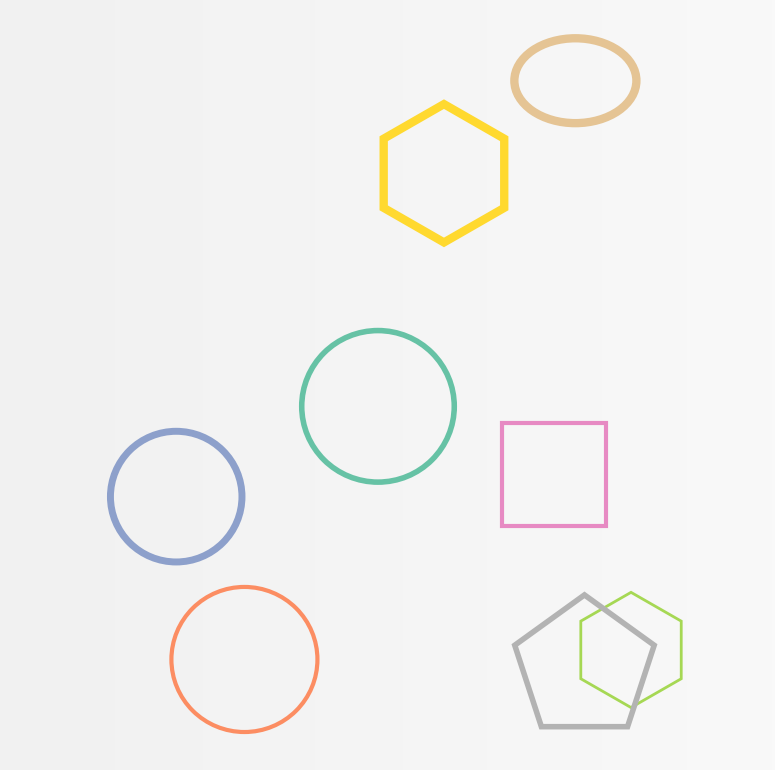[{"shape": "circle", "thickness": 2, "radius": 0.49, "center": [0.488, 0.472]}, {"shape": "circle", "thickness": 1.5, "radius": 0.47, "center": [0.315, 0.144]}, {"shape": "circle", "thickness": 2.5, "radius": 0.42, "center": [0.227, 0.355]}, {"shape": "square", "thickness": 1.5, "radius": 0.34, "center": [0.715, 0.384]}, {"shape": "hexagon", "thickness": 1, "radius": 0.37, "center": [0.814, 0.156]}, {"shape": "hexagon", "thickness": 3, "radius": 0.45, "center": [0.573, 0.775]}, {"shape": "oval", "thickness": 3, "radius": 0.39, "center": [0.742, 0.895]}, {"shape": "pentagon", "thickness": 2, "radius": 0.47, "center": [0.754, 0.133]}]